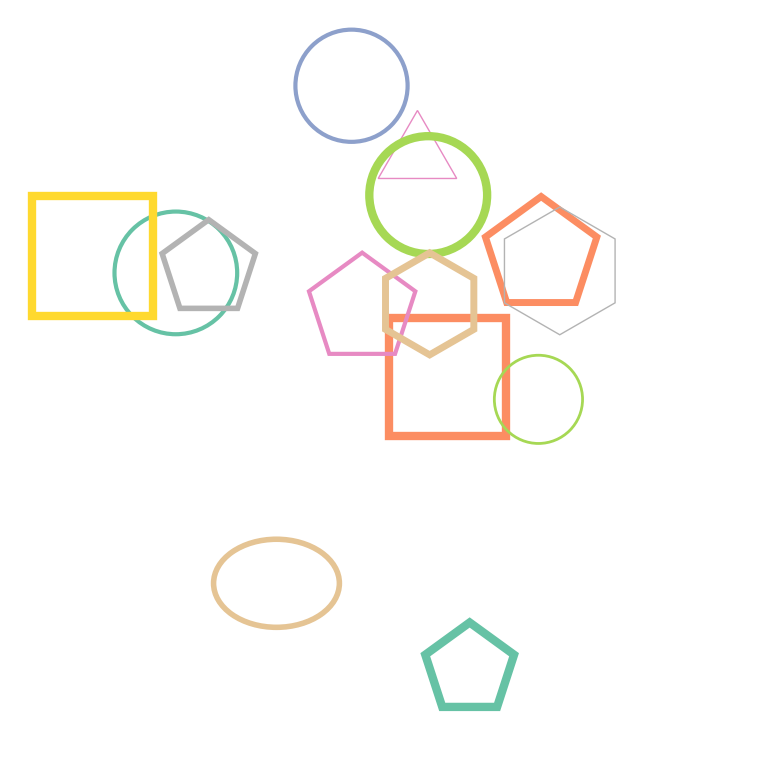[{"shape": "circle", "thickness": 1.5, "radius": 0.4, "center": [0.228, 0.646]}, {"shape": "pentagon", "thickness": 3, "radius": 0.3, "center": [0.61, 0.131]}, {"shape": "pentagon", "thickness": 2.5, "radius": 0.38, "center": [0.703, 0.669]}, {"shape": "square", "thickness": 3, "radius": 0.38, "center": [0.581, 0.51]}, {"shape": "circle", "thickness": 1.5, "radius": 0.36, "center": [0.457, 0.889]}, {"shape": "triangle", "thickness": 0.5, "radius": 0.29, "center": [0.542, 0.798]}, {"shape": "pentagon", "thickness": 1.5, "radius": 0.36, "center": [0.47, 0.599]}, {"shape": "circle", "thickness": 3, "radius": 0.38, "center": [0.556, 0.747]}, {"shape": "circle", "thickness": 1, "radius": 0.29, "center": [0.699, 0.481]}, {"shape": "square", "thickness": 3, "radius": 0.39, "center": [0.12, 0.668]}, {"shape": "oval", "thickness": 2, "radius": 0.41, "center": [0.359, 0.242]}, {"shape": "hexagon", "thickness": 2.5, "radius": 0.33, "center": [0.558, 0.605]}, {"shape": "hexagon", "thickness": 0.5, "radius": 0.41, "center": [0.727, 0.648]}, {"shape": "pentagon", "thickness": 2, "radius": 0.32, "center": [0.271, 0.651]}]